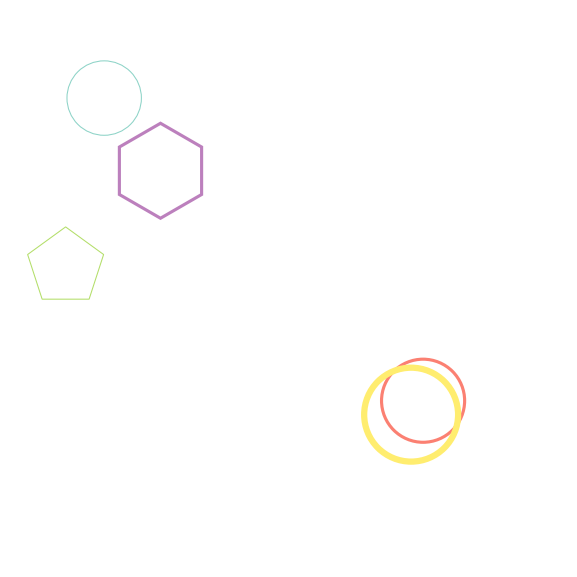[{"shape": "circle", "thickness": 0.5, "radius": 0.32, "center": [0.18, 0.829]}, {"shape": "circle", "thickness": 1.5, "radius": 0.36, "center": [0.733, 0.305]}, {"shape": "pentagon", "thickness": 0.5, "radius": 0.35, "center": [0.114, 0.537]}, {"shape": "hexagon", "thickness": 1.5, "radius": 0.41, "center": [0.278, 0.703]}, {"shape": "circle", "thickness": 3, "radius": 0.41, "center": [0.712, 0.281]}]